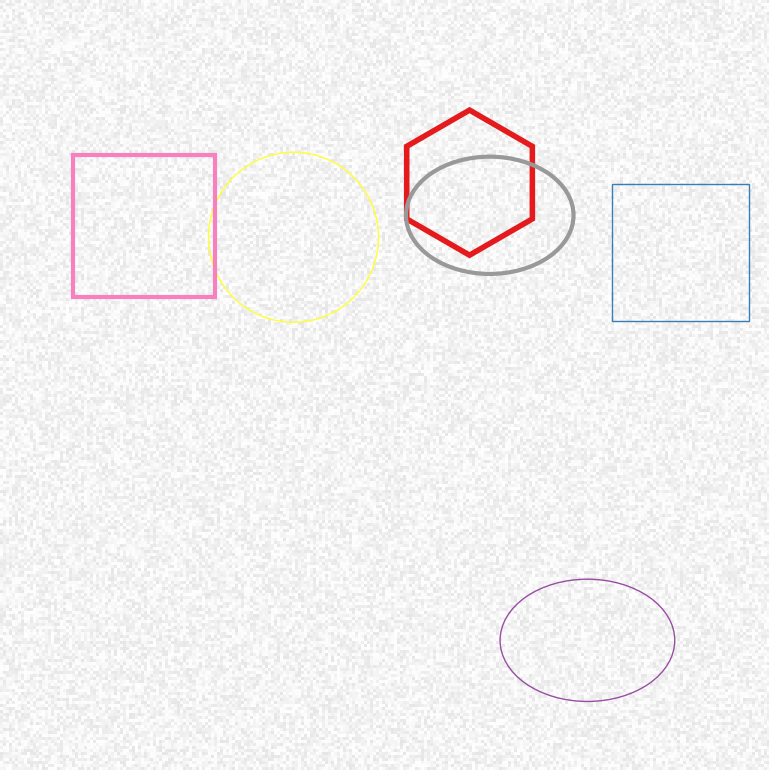[{"shape": "hexagon", "thickness": 2, "radius": 0.47, "center": [0.61, 0.763]}, {"shape": "square", "thickness": 0.5, "radius": 0.45, "center": [0.883, 0.673]}, {"shape": "oval", "thickness": 0.5, "radius": 0.57, "center": [0.763, 0.168]}, {"shape": "circle", "thickness": 0.5, "radius": 0.55, "center": [0.381, 0.692]}, {"shape": "square", "thickness": 1.5, "radius": 0.46, "center": [0.187, 0.707]}, {"shape": "oval", "thickness": 1.5, "radius": 0.54, "center": [0.636, 0.72]}]